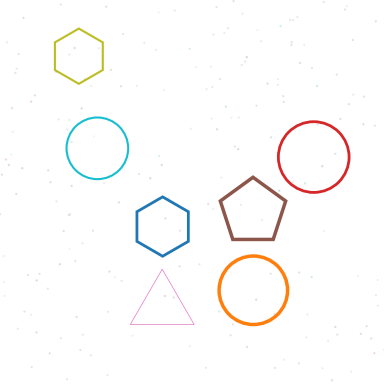[{"shape": "hexagon", "thickness": 2, "radius": 0.39, "center": [0.422, 0.412]}, {"shape": "circle", "thickness": 2.5, "radius": 0.44, "center": [0.658, 0.246]}, {"shape": "circle", "thickness": 2, "radius": 0.46, "center": [0.815, 0.592]}, {"shape": "pentagon", "thickness": 2.5, "radius": 0.45, "center": [0.657, 0.45]}, {"shape": "triangle", "thickness": 0.5, "radius": 0.48, "center": [0.421, 0.205]}, {"shape": "hexagon", "thickness": 1.5, "radius": 0.36, "center": [0.205, 0.854]}, {"shape": "circle", "thickness": 1.5, "radius": 0.4, "center": [0.253, 0.615]}]